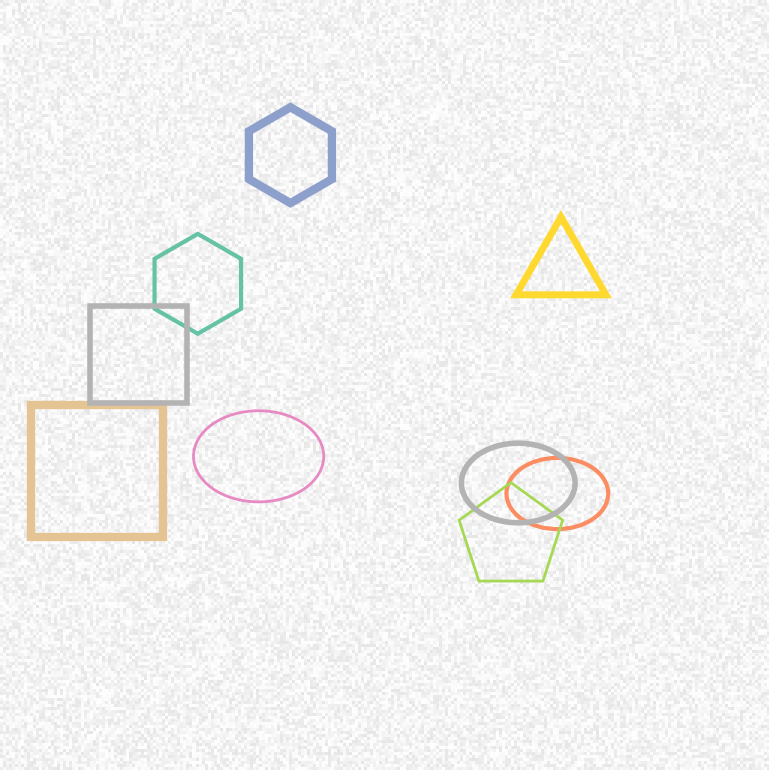[{"shape": "hexagon", "thickness": 1.5, "radius": 0.32, "center": [0.257, 0.631]}, {"shape": "oval", "thickness": 1.5, "radius": 0.33, "center": [0.724, 0.359]}, {"shape": "hexagon", "thickness": 3, "radius": 0.31, "center": [0.377, 0.798]}, {"shape": "oval", "thickness": 1, "radius": 0.42, "center": [0.336, 0.407]}, {"shape": "pentagon", "thickness": 1, "radius": 0.35, "center": [0.664, 0.303]}, {"shape": "triangle", "thickness": 2.5, "radius": 0.34, "center": [0.729, 0.651]}, {"shape": "square", "thickness": 3, "radius": 0.43, "center": [0.126, 0.388]}, {"shape": "oval", "thickness": 2, "radius": 0.37, "center": [0.673, 0.373]}, {"shape": "square", "thickness": 2, "radius": 0.31, "center": [0.18, 0.539]}]